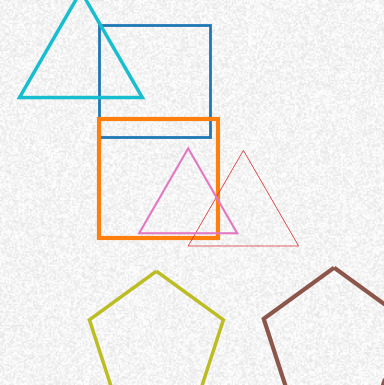[{"shape": "square", "thickness": 2, "radius": 0.72, "center": [0.402, 0.789]}, {"shape": "square", "thickness": 3, "radius": 0.77, "center": [0.413, 0.536]}, {"shape": "triangle", "thickness": 0.5, "radius": 0.83, "center": [0.632, 0.444]}, {"shape": "pentagon", "thickness": 3, "radius": 0.96, "center": [0.868, 0.112]}, {"shape": "triangle", "thickness": 1.5, "radius": 0.74, "center": [0.489, 0.468]}, {"shape": "pentagon", "thickness": 2.5, "radius": 0.91, "center": [0.406, 0.113]}, {"shape": "triangle", "thickness": 2.5, "radius": 0.92, "center": [0.21, 0.839]}]